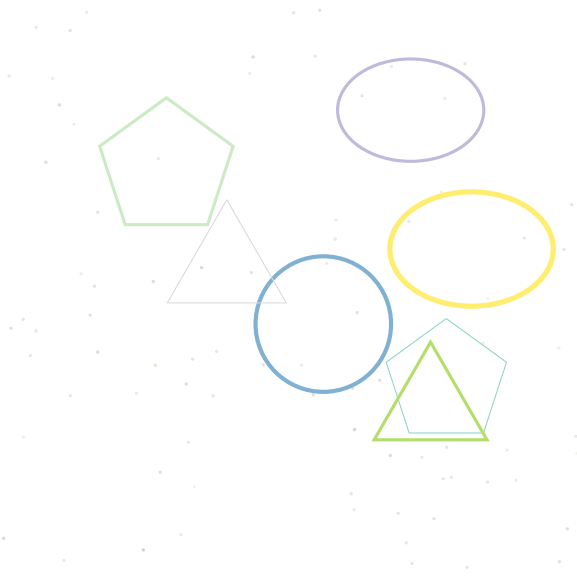[{"shape": "pentagon", "thickness": 0.5, "radius": 0.55, "center": [0.773, 0.338]}, {"shape": "oval", "thickness": 1.5, "radius": 0.63, "center": [0.711, 0.808]}, {"shape": "circle", "thickness": 2, "radius": 0.59, "center": [0.56, 0.438]}, {"shape": "triangle", "thickness": 1.5, "radius": 0.56, "center": [0.746, 0.294]}, {"shape": "triangle", "thickness": 0.5, "radius": 0.6, "center": [0.393, 0.534]}, {"shape": "pentagon", "thickness": 1.5, "radius": 0.61, "center": [0.288, 0.708]}, {"shape": "oval", "thickness": 2.5, "radius": 0.71, "center": [0.817, 0.568]}]